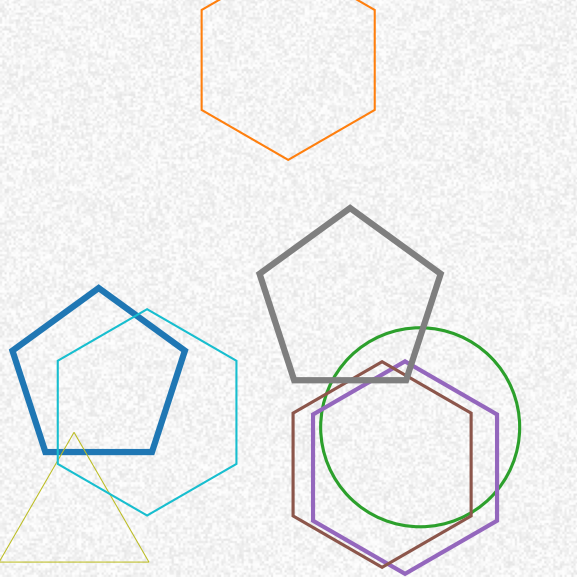[{"shape": "pentagon", "thickness": 3, "radius": 0.78, "center": [0.171, 0.343]}, {"shape": "hexagon", "thickness": 1, "radius": 0.87, "center": [0.499, 0.895]}, {"shape": "circle", "thickness": 1.5, "radius": 0.86, "center": [0.728, 0.259]}, {"shape": "hexagon", "thickness": 2, "radius": 0.92, "center": [0.701, 0.189]}, {"shape": "hexagon", "thickness": 1.5, "radius": 0.89, "center": [0.662, 0.195]}, {"shape": "pentagon", "thickness": 3, "radius": 0.82, "center": [0.606, 0.474]}, {"shape": "triangle", "thickness": 0.5, "radius": 0.75, "center": [0.128, 0.101]}, {"shape": "hexagon", "thickness": 1, "radius": 0.89, "center": [0.255, 0.285]}]